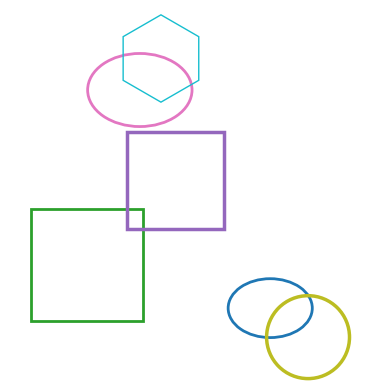[{"shape": "oval", "thickness": 2, "radius": 0.55, "center": [0.702, 0.2]}, {"shape": "square", "thickness": 2, "radius": 0.73, "center": [0.226, 0.312]}, {"shape": "square", "thickness": 2.5, "radius": 0.63, "center": [0.455, 0.532]}, {"shape": "oval", "thickness": 2, "radius": 0.68, "center": [0.363, 0.766]}, {"shape": "circle", "thickness": 2.5, "radius": 0.54, "center": [0.8, 0.124]}, {"shape": "hexagon", "thickness": 1, "radius": 0.57, "center": [0.418, 0.848]}]